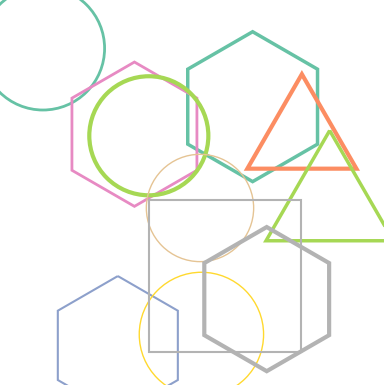[{"shape": "hexagon", "thickness": 2.5, "radius": 0.97, "center": [0.656, 0.723]}, {"shape": "circle", "thickness": 2, "radius": 0.8, "center": [0.112, 0.874]}, {"shape": "triangle", "thickness": 3, "radius": 0.82, "center": [0.784, 0.644]}, {"shape": "hexagon", "thickness": 1.5, "radius": 0.9, "center": [0.306, 0.103]}, {"shape": "hexagon", "thickness": 2, "radius": 0.94, "center": [0.349, 0.651]}, {"shape": "circle", "thickness": 3, "radius": 0.77, "center": [0.387, 0.647]}, {"shape": "triangle", "thickness": 2.5, "radius": 0.95, "center": [0.856, 0.47]}, {"shape": "circle", "thickness": 1, "radius": 0.81, "center": [0.523, 0.131]}, {"shape": "circle", "thickness": 1, "radius": 0.7, "center": [0.519, 0.46]}, {"shape": "hexagon", "thickness": 3, "radius": 0.94, "center": [0.693, 0.223]}, {"shape": "square", "thickness": 1.5, "radius": 0.99, "center": [0.584, 0.282]}]